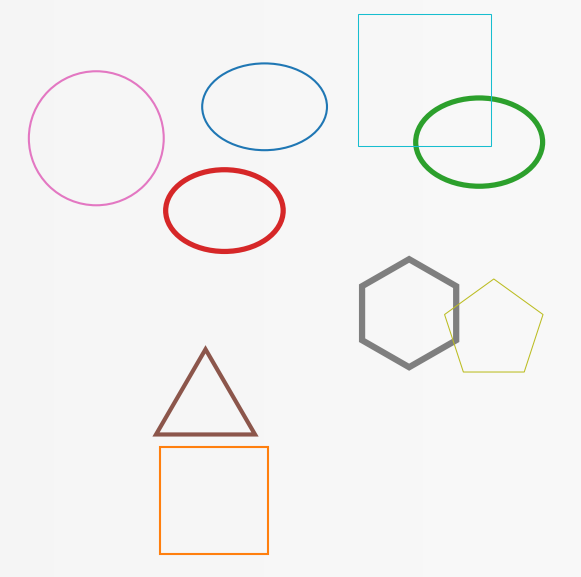[{"shape": "oval", "thickness": 1, "radius": 0.54, "center": [0.455, 0.814]}, {"shape": "square", "thickness": 1, "radius": 0.46, "center": [0.368, 0.132]}, {"shape": "oval", "thickness": 2.5, "radius": 0.55, "center": [0.824, 0.753]}, {"shape": "oval", "thickness": 2.5, "radius": 0.51, "center": [0.386, 0.634]}, {"shape": "triangle", "thickness": 2, "radius": 0.49, "center": [0.354, 0.296]}, {"shape": "circle", "thickness": 1, "radius": 0.58, "center": [0.166, 0.76]}, {"shape": "hexagon", "thickness": 3, "radius": 0.47, "center": [0.704, 0.457]}, {"shape": "pentagon", "thickness": 0.5, "radius": 0.45, "center": [0.85, 0.427]}, {"shape": "square", "thickness": 0.5, "radius": 0.57, "center": [0.73, 0.86]}]